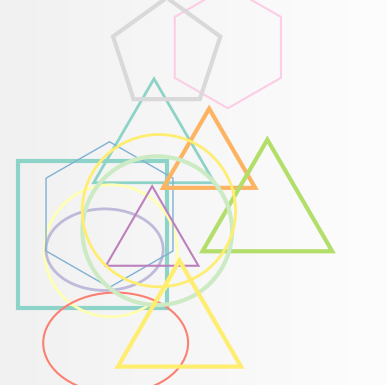[{"shape": "triangle", "thickness": 2, "radius": 0.9, "center": [0.397, 0.615]}, {"shape": "square", "thickness": 3, "radius": 0.96, "center": [0.239, 0.39]}, {"shape": "circle", "thickness": 2, "radius": 0.86, "center": [0.286, 0.349]}, {"shape": "oval", "thickness": 2, "radius": 0.76, "center": [0.27, 0.352]}, {"shape": "oval", "thickness": 1.5, "radius": 0.93, "center": [0.298, 0.109]}, {"shape": "hexagon", "thickness": 1, "radius": 0.95, "center": [0.283, 0.443]}, {"shape": "triangle", "thickness": 3, "radius": 0.69, "center": [0.54, 0.581]}, {"shape": "triangle", "thickness": 3, "radius": 0.97, "center": [0.69, 0.444]}, {"shape": "hexagon", "thickness": 1.5, "radius": 0.79, "center": [0.588, 0.877]}, {"shape": "pentagon", "thickness": 3, "radius": 0.73, "center": [0.43, 0.86]}, {"shape": "triangle", "thickness": 1.5, "radius": 0.69, "center": [0.393, 0.379]}, {"shape": "circle", "thickness": 3, "radius": 0.97, "center": [0.406, 0.401]}, {"shape": "triangle", "thickness": 3, "radius": 0.92, "center": [0.463, 0.14]}, {"shape": "circle", "thickness": 2, "radius": 0.99, "center": [0.41, 0.453]}]